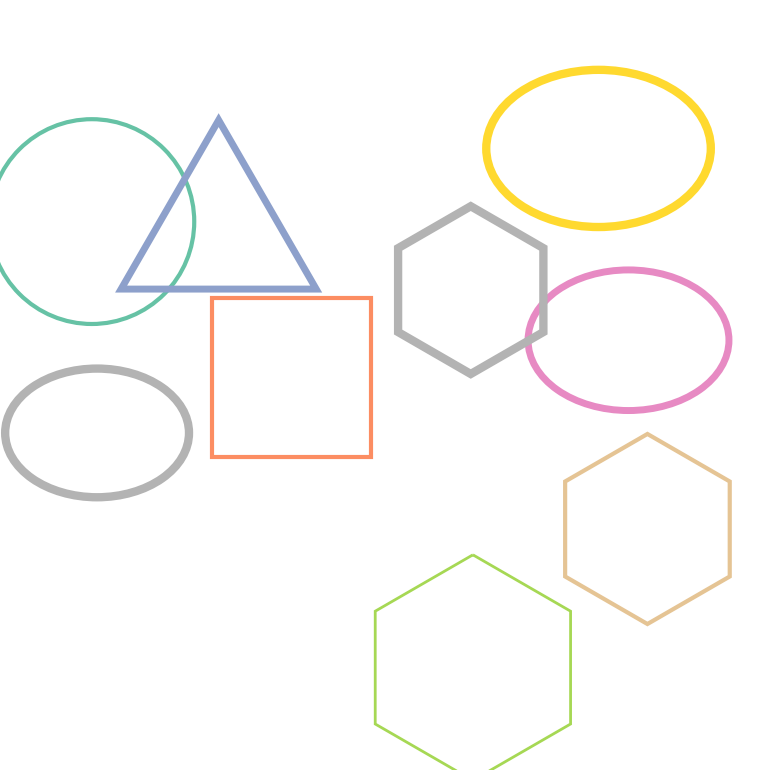[{"shape": "circle", "thickness": 1.5, "radius": 0.66, "center": [0.119, 0.712]}, {"shape": "square", "thickness": 1.5, "radius": 0.51, "center": [0.378, 0.51]}, {"shape": "triangle", "thickness": 2.5, "radius": 0.73, "center": [0.284, 0.698]}, {"shape": "oval", "thickness": 2.5, "radius": 0.65, "center": [0.816, 0.558]}, {"shape": "hexagon", "thickness": 1, "radius": 0.73, "center": [0.614, 0.133]}, {"shape": "oval", "thickness": 3, "radius": 0.73, "center": [0.777, 0.807]}, {"shape": "hexagon", "thickness": 1.5, "radius": 0.62, "center": [0.841, 0.313]}, {"shape": "hexagon", "thickness": 3, "radius": 0.54, "center": [0.611, 0.623]}, {"shape": "oval", "thickness": 3, "radius": 0.6, "center": [0.126, 0.438]}]